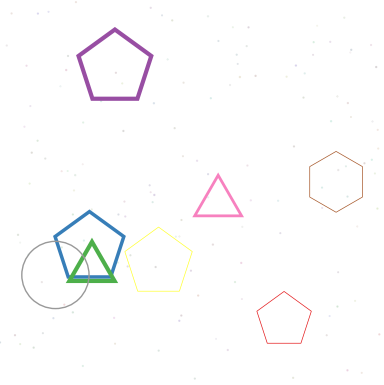[{"shape": "pentagon", "thickness": 0.5, "radius": 0.37, "center": [0.738, 0.169]}, {"shape": "pentagon", "thickness": 2.5, "radius": 0.47, "center": [0.232, 0.357]}, {"shape": "triangle", "thickness": 3, "radius": 0.34, "center": [0.239, 0.304]}, {"shape": "pentagon", "thickness": 3, "radius": 0.5, "center": [0.298, 0.824]}, {"shape": "pentagon", "thickness": 0.5, "radius": 0.46, "center": [0.412, 0.318]}, {"shape": "hexagon", "thickness": 0.5, "radius": 0.4, "center": [0.873, 0.528]}, {"shape": "triangle", "thickness": 2, "radius": 0.35, "center": [0.567, 0.475]}, {"shape": "circle", "thickness": 1, "radius": 0.44, "center": [0.144, 0.286]}]